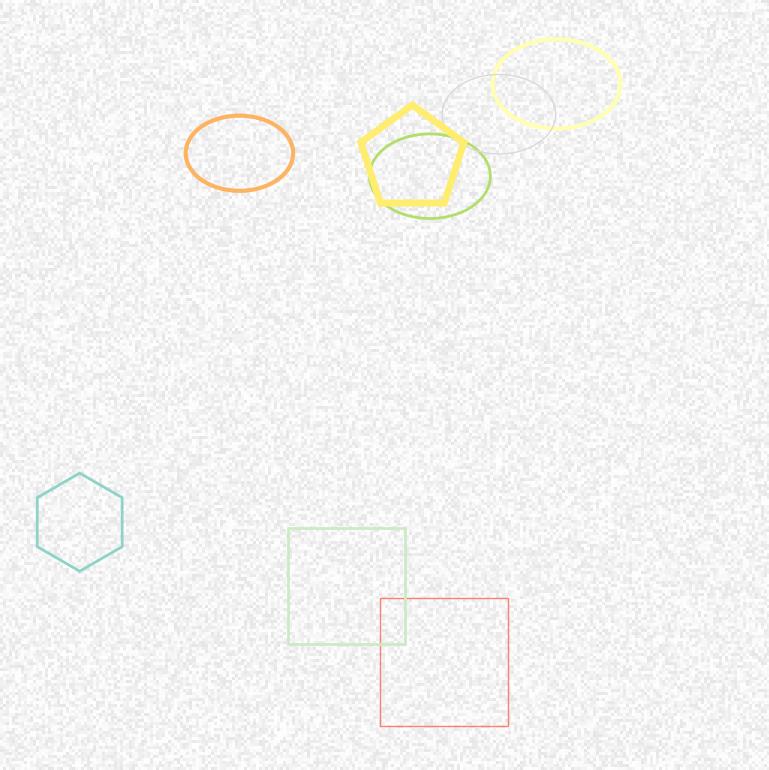[{"shape": "hexagon", "thickness": 1, "radius": 0.32, "center": [0.103, 0.322]}, {"shape": "oval", "thickness": 1.5, "radius": 0.41, "center": [0.723, 0.891]}, {"shape": "square", "thickness": 0.5, "radius": 0.42, "center": [0.577, 0.14]}, {"shape": "oval", "thickness": 1.5, "radius": 0.35, "center": [0.311, 0.801]}, {"shape": "oval", "thickness": 1, "radius": 0.39, "center": [0.558, 0.771]}, {"shape": "oval", "thickness": 0.5, "radius": 0.37, "center": [0.648, 0.852]}, {"shape": "square", "thickness": 1, "radius": 0.38, "center": [0.45, 0.239]}, {"shape": "pentagon", "thickness": 2.5, "radius": 0.35, "center": [0.535, 0.793]}]